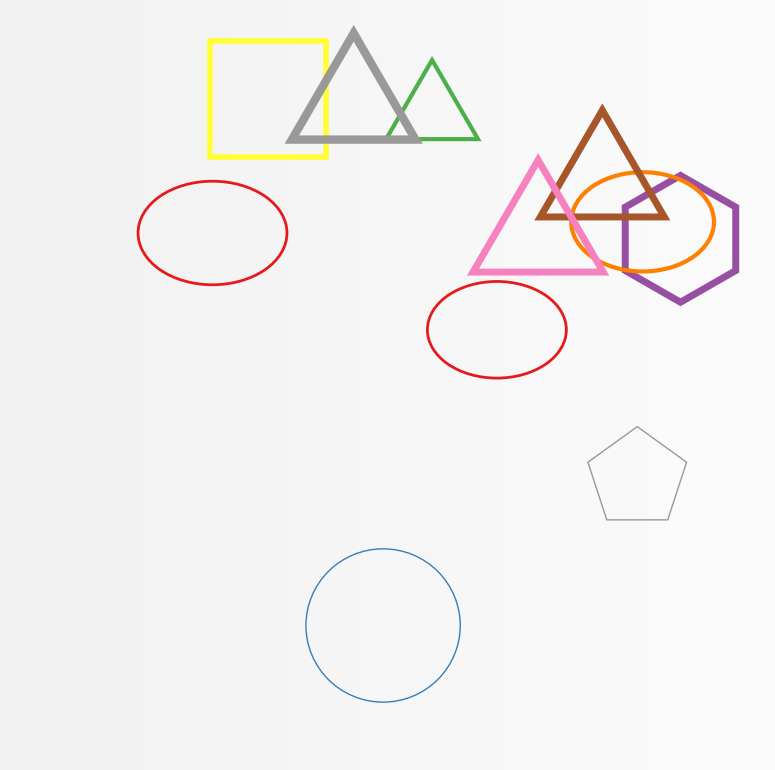[{"shape": "oval", "thickness": 1, "radius": 0.48, "center": [0.274, 0.697]}, {"shape": "oval", "thickness": 1, "radius": 0.45, "center": [0.641, 0.572]}, {"shape": "circle", "thickness": 0.5, "radius": 0.5, "center": [0.494, 0.188]}, {"shape": "triangle", "thickness": 1.5, "radius": 0.34, "center": [0.558, 0.854]}, {"shape": "hexagon", "thickness": 2.5, "radius": 0.41, "center": [0.878, 0.69]}, {"shape": "oval", "thickness": 1.5, "radius": 0.46, "center": [0.829, 0.712]}, {"shape": "square", "thickness": 2, "radius": 0.38, "center": [0.346, 0.871]}, {"shape": "triangle", "thickness": 2.5, "radius": 0.46, "center": [0.777, 0.764]}, {"shape": "triangle", "thickness": 2.5, "radius": 0.48, "center": [0.694, 0.695]}, {"shape": "triangle", "thickness": 3, "radius": 0.46, "center": [0.456, 0.865]}, {"shape": "pentagon", "thickness": 0.5, "radius": 0.33, "center": [0.822, 0.379]}]